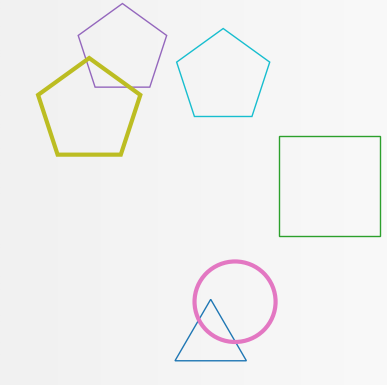[{"shape": "triangle", "thickness": 1, "radius": 0.53, "center": [0.544, 0.116]}, {"shape": "square", "thickness": 1, "radius": 0.65, "center": [0.85, 0.517]}, {"shape": "pentagon", "thickness": 1, "radius": 0.6, "center": [0.316, 0.871]}, {"shape": "circle", "thickness": 3, "radius": 0.52, "center": [0.607, 0.216]}, {"shape": "pentagon", "thickness": 3, "radius": 0.69, "center": [0.23, 0.711]}, {"shape": "pentagon", "thickness": 1, "radius": 0.63, "center": [0.576, 0.8]}]